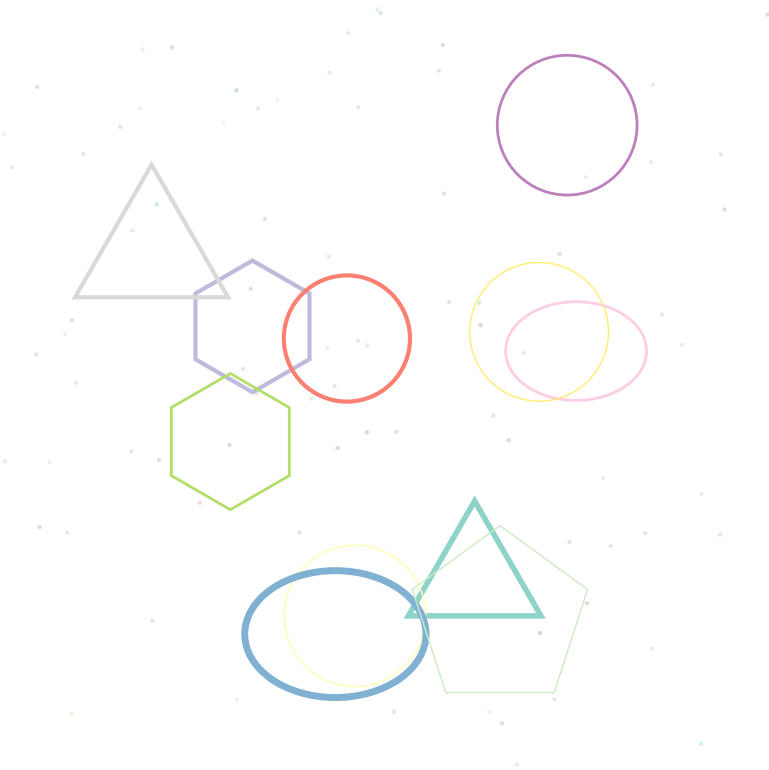[{"shape": "triangle", "thickness": 2, "radius": 0.5, "center": [0.616, 0.25]}, {"shape": "circle", "thickness": 0.5, "radius": 0.46, "center": [0.461, 0.2]}, {"shape": "hexagon", "thickness": 1.5, "radius": 0.43, "center": [0.328, 0.576]}, {"shape": "circle", "thickness": 1.5, "radius": 0.41, "center": [0.451, 0.56]}, {"shape": "oval", "thickness": 2.5, "radius": 0.59, "center": [0.436, 0.176]}, {"shape": "hexagon", "thickness": 1, "radius": 0.44, "center": [0.299, 0.427]}, {"shape": "oval", "thickness": 1, "radius": 0.46, "center": [0.748, 0.544]}, {"shape": "triangle", "thickness": 1.5, "radius": 0.57, "center": [0.197, 0.671]}, {"shape": "circle", "thickness": 1, "radius": 0.45, "center": [0.737, 0.837]}, {"shape": "pentagon", "thickness": 0.5, "radius": 0.6, "center": [0.649, 0.198]}, {"shape": "circle", "thickness": 0.5, "radius": 0.45, "center": [0.7, 0.569]}]